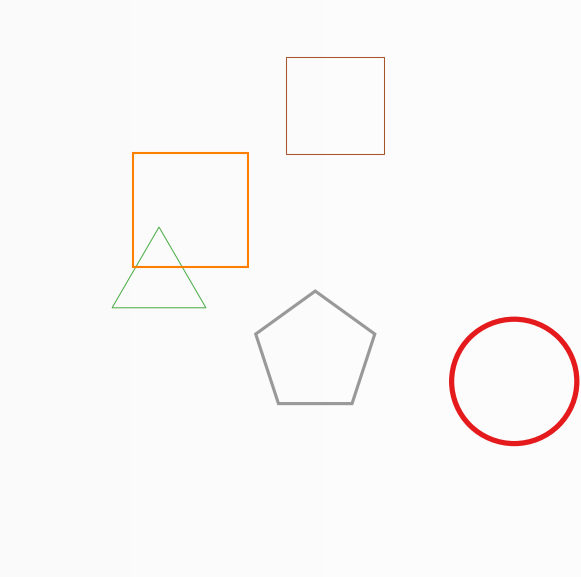[{"shape": "circle", "thickness": 2.5, "radius": 0.54, "center": [0.885, 0.339]}, {"shape": "triangle", "thickness": 0.5, "radius": 0.47, "center": [0.274, 0.513]}, {"shape": "square", "thickness": 1, "radius": 0.49, "center": [0.327, 0.635]}, {"shape": "square", "thickness": 0.5, "radius": 0.42, "center": [0.577, 0.816]}, {"shape": "pentagon", "thickness": 1.5, "radius": 0.54, "center": [0.542, 0.387]}]